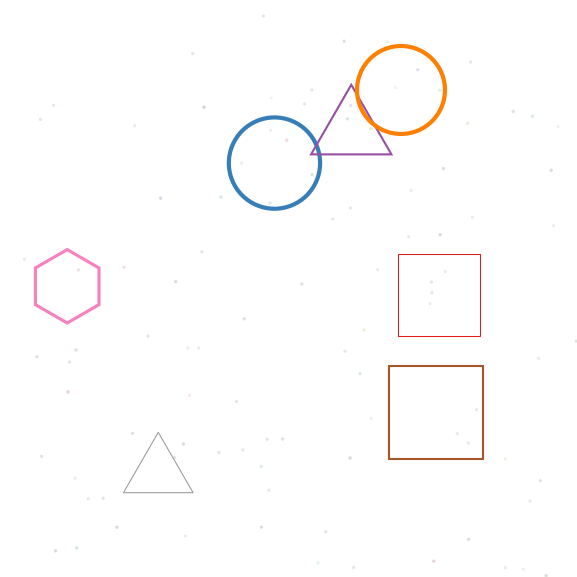[{"shape": "square", "thickness": 0.5, "radius": 0.36, "center": [0.761, 0.488]}, {"shape": "circle", "thickness": 2, "radius": 0.4, "center": [0.475, 0.717]}, {"shape": "triangle", "thickness": 1, "radius": 0.4, "center": [0.608, 0.772]}, {"shape": "circle", "thickness": 2, "radius": 0.38, "center": [0.694, 0.843]}, {"shape": "square", "thickness": 1, "radius": 0.41, "center": [0.756, 0.285]}, {"shape": "hexagon", "thickness": 1.5, "radius": 0.32, "center": [0.116, 0.503]}, {"shape": "triangle", "thickness": 0.5, "radius": 0.35, "center": [0.274, 0.181]}]